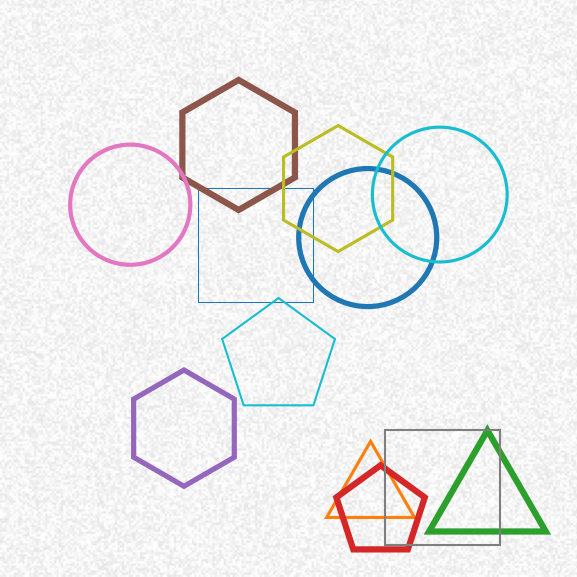[{"shape": "circle", "thickness": 2.5, "radius": 0.6, "center": [0.637, 0.588]}, {"shape": "square", "thickness": 0.5, "radius": 0.49, "center": [0.442, 0.575]}, {"shape": "triangle", "thickness": 1.5, "radius": 0.44, "center": [0.642, 0.147]}, {"shape": "triangle", "thickness": 3, "radius": 0.58, "center": [0.844, 0.137]}, {"shape": "pentagon", "thickness": 3, "radius": 0.4, "center": [0.659, 0.113]}, {"shape": "hexagon", "thickness": 2.5, "radius": 0.5, "center": [0.319, 0.258]}, {"shape": "hexagon", "thickness": 3, "radius": 0.56, "center": [0.413, 0.748]}, {"shape": "circle", "thickness": 2, "radius": 0.52, "center": [0.226, 0.645]}, {"shape": "square", "thickness": 1, "radius": 0.5, "center": [0.766, 0.155]}, {"shape": "hexagon", "thickness": 1.5, "radius": 0.55, "center": [0.585, 0.673]}, {"shape": "pentagon", "thickness": 1, "radius": 0.51, "center": [0.482, 0.38]}, {"shape": "circle", "thickness": 1.5, "radius": 0.58, "center": [0.761, 0.662]}]